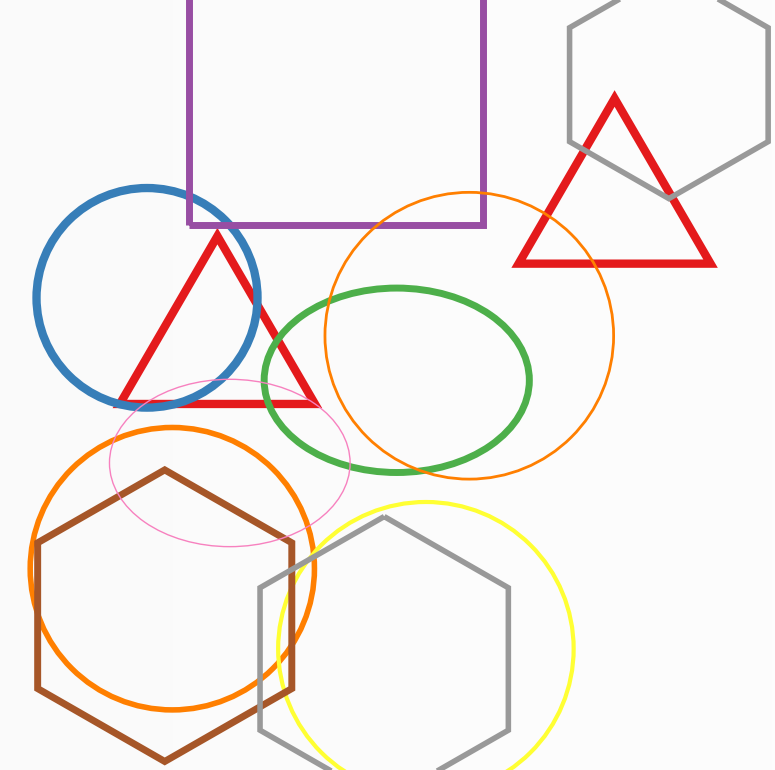[{"shape": "triangle", "thickness": 3, "radius": 0.71, "center": [0.793, 0.729]}, {"shape": "triangle", "thickness": 3, "radius": 0.73, "center": [0.281, 0.548]}, {"shape": "circle", "thickness": 3, "radius": 0.71, "center": [0.19, 0.613]}, {"shape": "oval", "thickness": 2.5, "radius": 0.86, "center": [0.512, 0.506]}, {"shape": "square", "thickness": 2.5, "radius": 0.95, "center": [0.433, 0.898]}, {"shape": "circle", "thickness": 1, "radius": 0.93, "center": [0.606, 0.564]}, {"shape": "circle", "thickness": 2, "radius": 0.92, "center": [0.222, 0.261]}, {"shape": "circle", "thickness": 1.5, "radius": 0.95, "center": [0.55, 0.157]}, {"shape": "hexagon", "thickness": 2.5, "radius": 0.95, "center": [0.213, 0.2]}, {"shape": "oval", "thickness": 0.5, "radius": 0.78, "center": [0.296, 0.399]}, {"shape": "hexagon", "thickness": 2, "radius": 0.74, "center": [0.863, 0.89]}, {"shape": "hexagon", "thickness": 2, "radius": 0.92, "center": [0.496, 0.144]}]